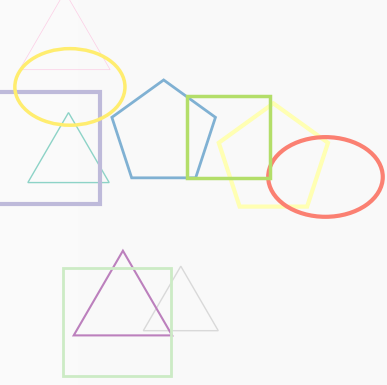[{"shape": "triangle", "thickness": 1, "radius": 0.61, "center": [0.177, 0.586]}, {"shape": "pentagon", "thickness": 3, "radius": 0.74, "center": [0.705, 0.583]}, {"shape": "square", "thickness": 3, "radius": 0.73, "center": [0.111, 0.615]}, {"shape": "oval", "thickness": 3, "radius": 0.74, "center": [0.84, 0.54]}, {"shape": "pentagon", "thickness": 2, "radius": 0.7, "center": [0.422, 0.652]}, {"shape": "square", "thickness": 2.5, "radius": 0.53, "center": [0.589, 0.643]}, {"shape": "triangle", "thickness": 0.5, "radius": 0.67, "center": [0.167, 0.886]}, {"shape": "triangle", "thickness": 1, "radius": 0.56, "center": [0.467, 0.197]}, {"shape": "triangle", "thickness": 1.5, "radius": 0.73, "center": [0.317, 0.202]}, {"shape": "square", "thickness": 2, "radius": 0.7, "center": [0.303, 0.163]}, {"shape": "oval", "thickness": 2.5, "radius": 0.71, "center": [0.18, 0.774]}]